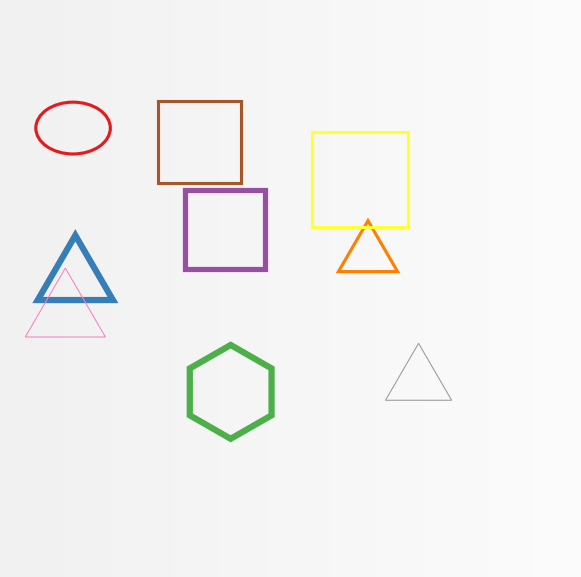[{"shape": "oval", "thickness": 1.5, "radius": 0.32, "center": [0.126, 0.777]}, {"shape": "triangle", "thickness": 3, "radius": 0.37, "center": [0.13, 0.517]}, {"shape": "hexagon", "thickness": 3, "radius": 0.41, "center": [0.397, 0.321]}, {"shape": "square", "thickness": 2.5, "radius": 0.34, "center": [0.387, 0.601]}, {"shape": "triangle", "thickness": 1.5, "radius": 0.29, "center": [0.633, 0.558]}, {"shape": "square", "thickness": 1.5, "radius": 0.41, "center": [0.62, 0.688]}, {"shape": "square", "thickness": 1.5, "radius": 0.36, "center": [0.343, 0.753]}, {"shape": "triangle", "thickness": 0.5, "radius": 0.4, "center": [0.112, 0.455]}, {"shape": "triangle", "thickness": 0.5, "radius": 0.33, "center": [0.72, 0.339]}]